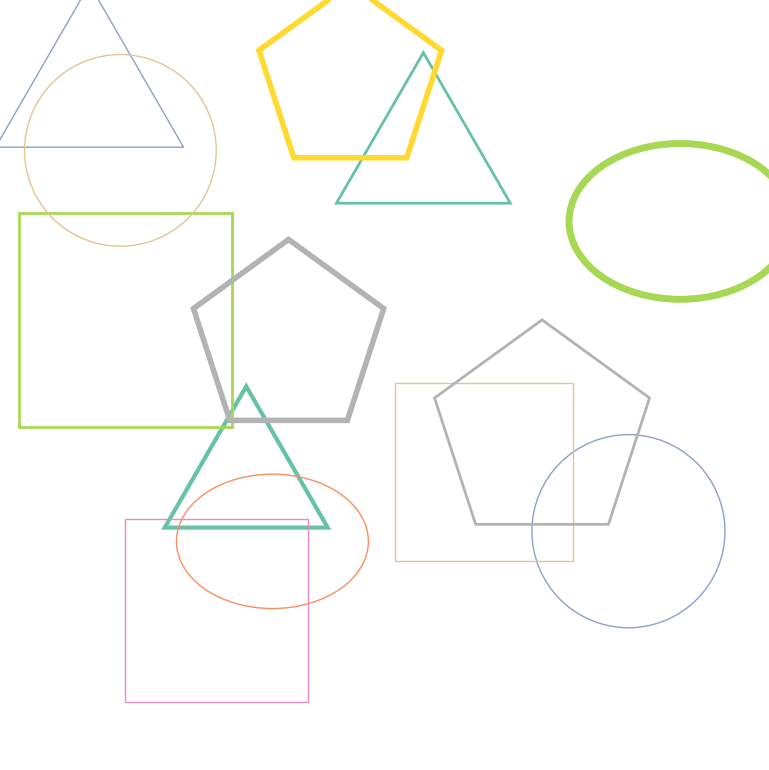[{"shape": "triangle", "thickness": 1, "radius": 0.65, "center": [0.55, 0.801]}, {"shape": "triangle", "thickness": 1.5, "radius": 0.61, "center": [0.32, 0.376]}, {"shape": "oval", "thickness": 0.5, "radius": 0.62, "center": [0.354, 0.297]}, {"shape": "triangle", "thickness": 0.5, "radius": 0.7, "center": [0.116, 0.879]}, {"shape": "circle", "thickness": 0.5, "radius": 0.63, "center": [0.816, 0.31]}, {"shape": "square", "thickness": 0.5, "radius": 0.59, "center": [0.281, 0.207]}, {"shape": "oval", "thickness": 2.5, "radius": 0.72, "center": [0.884, 0.712]}, {"shape": "square", "thickness": 1, "radius": 0.69, "center": [0.163, 0.585]}, {"shape": "pentagon", "thickness": 2, "radius": 0.62, "center": [0.455, 0.896]}, {"shape": "square", "thickness": 0.5, "radius": 0.58, "center": [0.629, 0.387]}, {"shape": "circle", "thickness": 0.5, "radius": 0.62, "center": [0.156, 0.805]}, {"shape": "pentagon", "thickness": 1, "radius": 0.73, "center": [0.704, 0.438]}, {"shape": "pentagon", "thickness": 2, "radius": 0.65, "center": [0.375, 0.559]}]